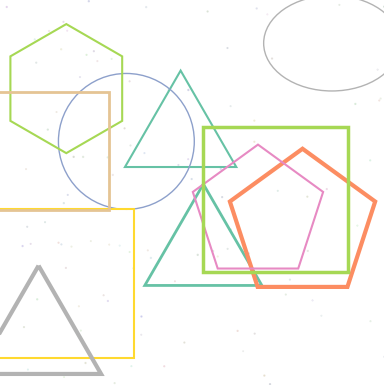[{"shape": "triangle", "thickness": 1.5, "radius": 0.83, "center": [0.469, 0.65]}, {"shape": "triangle", "thickness": 2, "radius": 0.88, "center": [0.528, 0.346]}, {"shape": "pentagon", "thickness": 3, "radius": 0.99, "center": [0.786, 0.415]}, {"shape": "circle", "thickness": 1, "radius": 0.88, "center": [0.328, 0.633]}, {"shape": "pentagon", "thickness": 1.5, "radius": 0.89, "center": [0.67, 0.446]}, {"shape": "square", "thickness": 2.5, "radius": 0.94, "center": [0.715, 0.482]}, {"shape": "hexagon", "thickness": 1.5, "radius": 0.84, "center": [0.172, 0.77]}, {"shape": "square", "thickness": 1.5, "radius": 0.97, "center": [0.154, 0.264]}, {"shape": "square", "thickness": 2, "radius": 0.76, "center": [0.131, 0.608]}, {"shape": "triangle", "thickness": 3, "radius": 0.94, "center": [0.1, 0.122]}, {"shape": "oval", "thickness": 1, "radius": 0.89, "center": [0.862, 0.888]}]